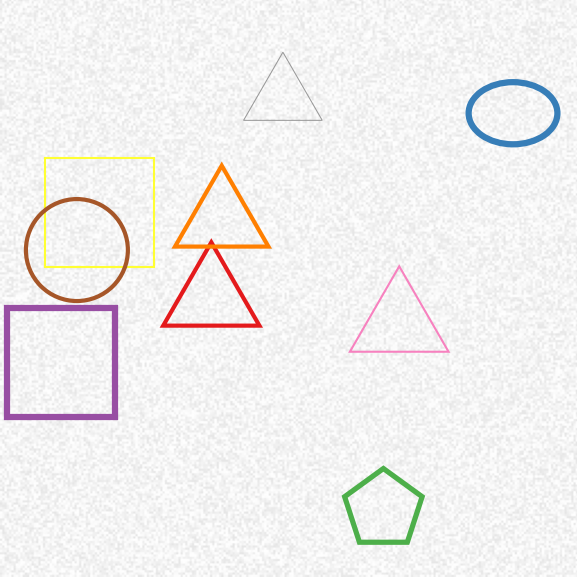[{"shape": "triangle", "thickness": 2, "radius": 0.48, "center": [0.366, 0.483]}, {"shape": "oval", "thickness": 3, "radius": 0.38, "center": [0.888, 0.803]}, {"shape": "pentagon", "thickness": 2.5, "radius": 0.35, "center": [0.664, 0.117]}, {"shape": "square", "thickness": 3, "radius": 0.47, "center": [0.106, 0.371]}, {"shape": "triangle", "thickness": 2, "radius": 0.47, "center": [0.384, 0.619]}, {"shape": "square", "thickness": 1, "radius": 0.47, "center": [0.172, 0.632]}, {"shape": "circle", "thickness": 2, "radius": 0.44, "center": [0.133, 0.566]}, {"shape": "triangle", "thickness": 1, "radius": 0.49, "center": [0.691, 0.439]}, {"shape": "triangle", "thickness": 0.5, "radius": 0.39, "center": [0.49, 0.83]}]